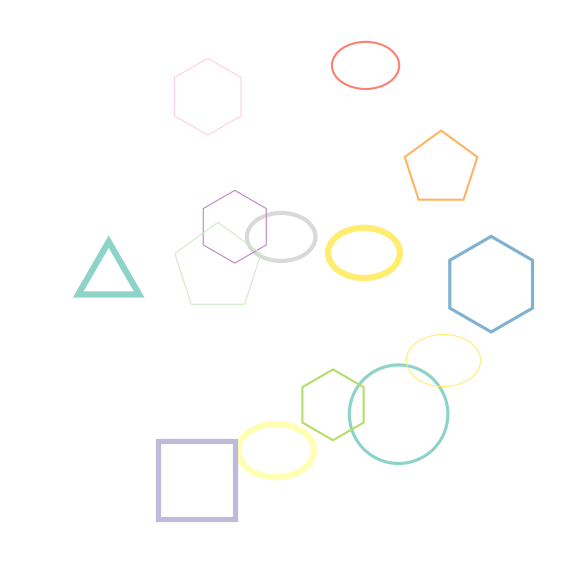[{"shape": "circle", "thickness": 1.5, "radius": 0.43, "center": [0.69, 0.282]}, {"shape": "triangle", "thickness": 3, "radius": 0.3, "center": [0.188, 0.52]}, {"shape": "oval", "thickness": 3, "radius": 0.33, "center": [0.478, 0.219]}, {"shape": "square", "thickness": 2.5, "radius": 0.34, "center": [0.34, 0.168]}, {"shape": "oval", "thickness": 1, "radius": 0.29, "center": [0.633, 0.886]}, {"shape": "hexagon", "thickness": 1.5, "radius": 0.41, "center": [0.85, 0.507]}, {"shape": "pentagon", "thickness": 1, "radius": 0.33, "center": [0.764, 0.707]}, {"shape": "hexagon", "thickness": 1, "radius": 0.31, "center": [0.577, 0.298]}, {"shape": "hexagon", "thickness": 0.5, "radius": 0.33, "center": [0.36, 0.832]}, {"shape": "oval", "thickness": 2, "radius": 0.3, "center": [0.487, 0.589]}, {"shape": "hexagon", "thickness": 0.5, "radius": 0.31, "center": [0.407, 0.607]}, {"shape": "pentagon", "thickness": 0.5, "radius": 0.39, "center": [0.377, 0.536]}, {"shape": "oval", "thickness": 3, "radius": 0.31, "center": [0.63, 0.561]}, {"shape": "oval", "thickness": 0.5, "radius": 0.32, "center": [0.768, 0.375]}]